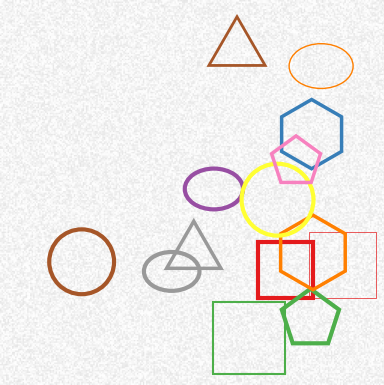[{"shape": "square", "thickness": 3, "radius": 0.36, "center": [0.741, 0.299]}, {"shape": "square", "thickness": 0.5, "radius": 0.43, "center": [0.889, 0.311]}, {"shape": "hexagon", "thickness": 2.5, "radius": 0.45, "center": [0.809, 0.652]}, {"shape": "pentagon", "thickness": 3, "radius": 0.39, "center": [0.806, 0.172]}, {"shape": "square", "thickness": 1.5, "radius": 0.47, "center": [0.646, 0.123]}, {"shape": "oval", "thickness": 3, "radius": 0.38, "center": [0.556, 0.509]}, {"shape": "oval", "thickness": 1, "radius": 0.42, "center": [0.834, 0.828]}, {"shape": "hexagon", "thickness": 2.5, "radius": 0.48, "center": [0.813, 0.344]}, {"shape": "circle", "thickness": 3, "radius": 0.47, "center": [0.721, 0.481]}, {"shape": "triangle", "thickness": 2, "radius": 0.42, "center": [0.616, 0.872]}, {"shape": "circle", "thickness": 3, "radius": 0.42, "center": [0.212, 0.32]}, {"shape": "pentagon", "thickness": 2.5, "radius": 0.33, "center": [0.769, 0.58]}, {"shape": "oval", "thickness": 3, "radius": 0.36, "center": [0.446, 0.295]}, {"shape": "triangle", "thickness": 2.5, "radius": 0.41, "center": [0.503, 0.344]}]